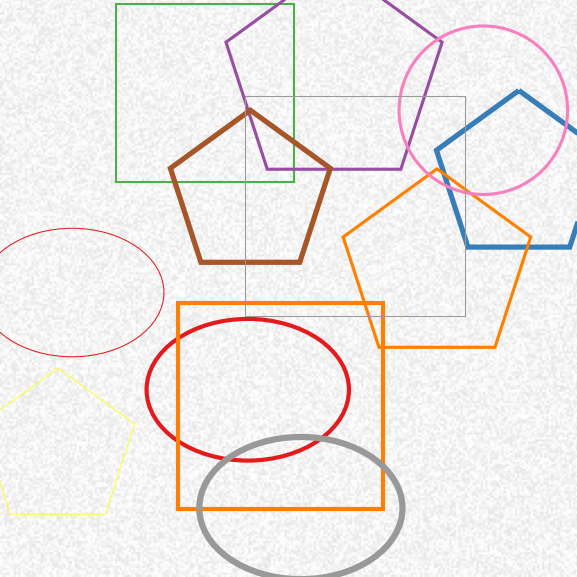[{"shape": "oval", "thickness": 0.5, "radius": 0.79, "center": [0.125, 0.493]}, {"shape": "oval", "thickness": 2, "radius": 0.88, "center": [0.429, 0.324]}, {"shape": "pentagon", "thickness": 2.5, "radius": 0.75, "center": [0.898, 0.693]}, {"shape": "square", "thickness": 1, "radius": 0.77, "center": [0.355, 0.838]}, {"shape": "pentagon", "thickness": 1.5, "radius": 0.98, "center": [0.578, 0.865]}, {"shape": "square", "thickness": 2, "radius": 0.89, "center": [0.486, 0.296]}, {"shape": "pentagon", "thickness": 1.5, "radius": 0.85, "center": [0.757, 0.536]}, {"shape": "pentagon", "thickness": 0.5, "radius": 0.7, "center": [0.1, 0.222]}, {"shape": "pentagon", "thickness": 2.5, "radius": 0.73, "center": [0.433, 0.663]}, {"shape": "circle", "thickness": 1.5, "radius": 0.73, "center": [0.837, 0.808]}, {"shape": "oval", "thickness": 3, "radius": 0.88, "center": [0.521, 0.119]}, {"shape": "square", "thickness": 0.5, "radius": 0.95, "center": [0.614, 0.642]}]